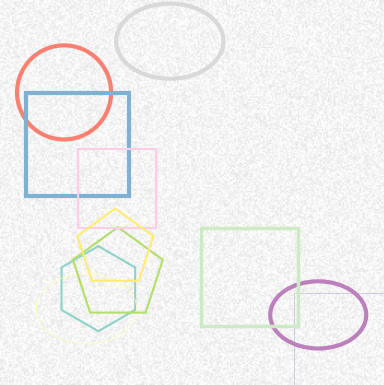[{"shape": "hexagon", "thickness": 1.5, "radius": 0.55, "center": [0.255, 0.25]}, {"shape": "oval", "thickness": 0.5, "radius": 0.65, "center": [0.225, 0.198]}, {"shape": "square", "thickness": 0.5, "radius": 0.62, "center": [0.887, 0.114]}, {"shape": "circle", "thickness": 3, "radius": 0.61, "center": [0.166, 0.76]}, {"shape": "square", "thickness": 3, "radius": 0.67, "center": [0.201, 0.625]}, {"shape": "pentagon", "thickness": 1.5, "radius": 0.61, "center": [0.306, 0.287]}, {"shape": "square", "thickness": 1.5, "radius": 0.51, "center": [0.303, 0.511]}, {"shape": "oval", "thickness": 3, "radius": 0.7, "center": [0.441, 0.893]}, {"shape": "oval", "thickness": 3, "radius": 0.62, "center": [0.827, 0.182]}, {"shape": "square", "thickness": 2.5, "radius": 0.63, "center": [0.648, 0.28]}, {"shape": "pentagon", "thickness": 1.5, "radius": 0.52, "center": [0.3, 0.355]}]